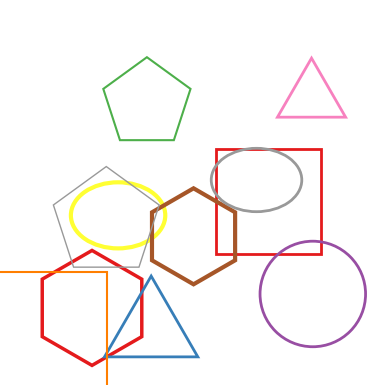[{"shape": "square", "thickness": 2, "radius": 0.68, "center": [0.697, 0.476]}, {"shape": "hexagon", "thickness": 2.5, "radius": 0.75, "center": [0.239, 0.2]}, {"shape": "triangle", "thickness": 2, "radius": 0.7, "center": [0.393, 0.143]}, {"shape": "pentagon", "thickness": 1.5, "radius": 0.6, "center": [0.382, 0.732]}, {"shape": "circle", "thickness": 2, "radius": 0.69, "center": [0.812, 0.236]}, {"shape": "square", "thickness": 1.5, "radius": 0.74, "center": [0.13, 0.145]}, {"shape": "oval", "thickness": 3, "radius": 0.61, "center": [0.307, 0.441]}, {"shape": "hexagon", "thickness": 3, "radius": 0.62, "center": [0.503, 0.386]}, {"shape": "triangle", "thickness": 2, "radius": 0.51, "center": [0.809, 0.747]}, {"shape": "oval", "thickness": 2, "radius": 0.59, "center": [0.666, 0.532]}, {"shape": "pentagon", "thickness": 1, "radius": 0.72, "center": [0.276, 0.423]}]